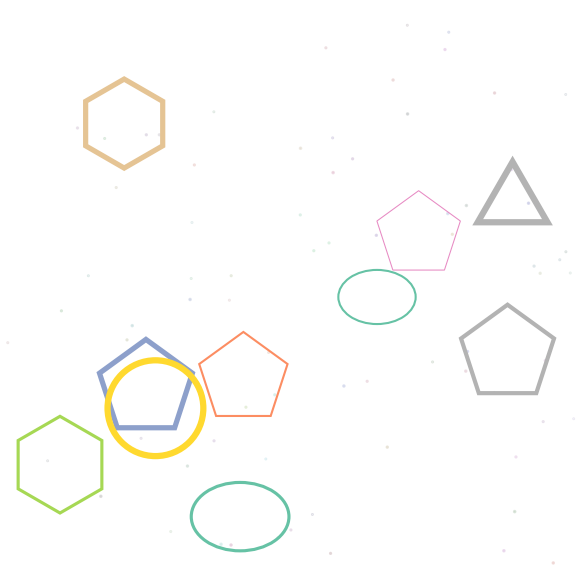[{"shape": "oval", "thickness": 1.5, "radius": 0.42, "center": [0.416, 0.105]}, {"shape": "oval", "thickness": 1, "radius": 0.33, "center": [0.653, 0.485]}, {"shape": "pentagon", "thickness": 1, "radius": 0.4, "center": [0.421, 0.344]}, {"shape": "pentagon", "thickness": 2.5, "radius": 0.42, "center": [0.253, 0.327]}, {"shape": "pentagon", "thickness": 0.5, "radius": 0.38, "center": [0.725, 0.593]}, {"shape": "hexagon", "thickness": 1.5, "radius": 0.42, "center": [0.104, 0.195]}, {"shape": "circle", "thickness": 3, "radius": 0.41, "center": [0.269, 0.292]}, {"shape": "hexagon", "thickness": 2.5, "radius": 0.39, "center": [0.215, 0.785]}, {"shape": "triangle", "thickness": 3, "radius": 0.35, "center": [0.888, 0.649]}, {"shape": "pentagon", "thickness": 2, "radius": 0.42, "center": [0.879, 0.387]}]